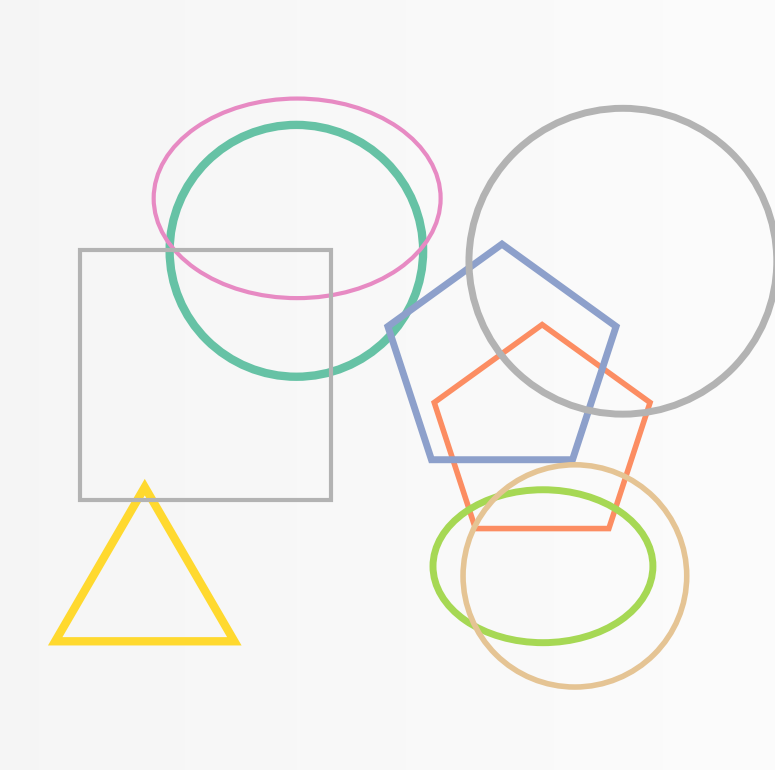[{"shape": "circle", "thickness": 3, "radius": 0.82, "center": [0.382, 0.674]}, {"shape": "pentagon", "thickness": 2, "radius": 0.73, "center": [0.7, 0.432]}, {"shape": "pentagon", "thickness": 2.5, "radius": 0.77, "center": [0.648, 0.528]}, {"shape": "oval", "thickness": 1.5, "radius": 0.93, "center": [0.383, 0.742]}, {"shape": "oval", "thickness": 2.5, "radius": 0.71, "center": [0.701, 0.265]}, {"shape": "triangle", "thickness": 3, "radius": 0.67, "center": [0.187, 0.234]}, {"shape": "circle", "thickness": 2, "radius": 0.72, "center": [0.742, 0.252]}, {"shape": "square", "thickness": 1.5, "radius": 0.81, "center": [0.265, 0.513]}, {"shape": "circle", "thickness": 2.5, "radius": 0.99, "center": [0.804, 0.661]}]